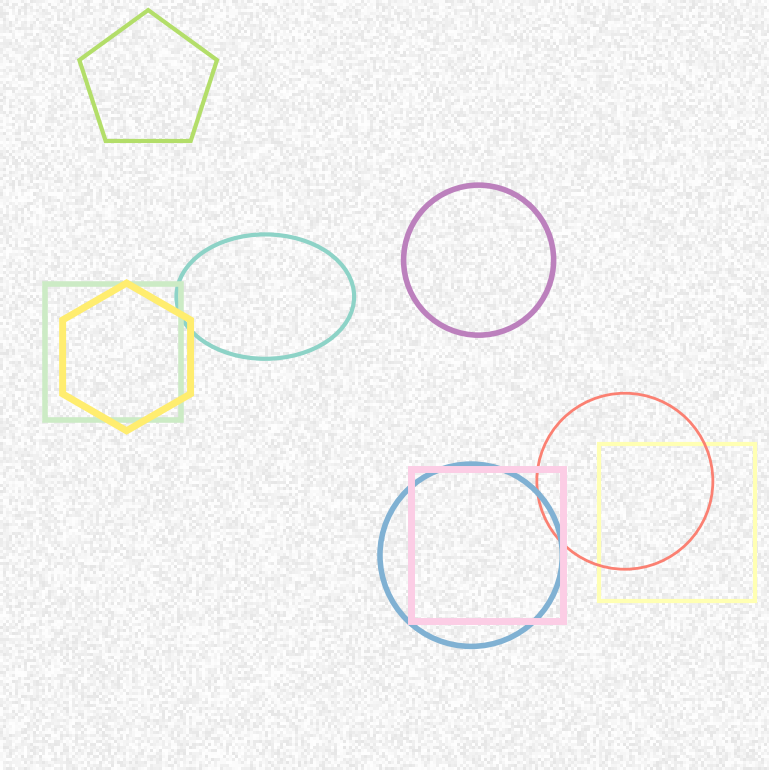[{"shape": "oval", "thickness": 1.5, "radius": 0.58, "center": [0.345, 0.615]}, {"shape": "square", "thickness": 1.5, "radius": 0.51, "center": [0.879, 0.322]}, {"shape": "circle", "thickness": 1, "radius": 0.57, "center": [0.811, 0.375]}, {"shape": "circle", "thickness": 2, "radius": 0.59, "center": [0.612, 0.279]}, {"shape": "pentagon", "thickness": 1.5, "radius": 0.47, "center": [0.192, 0.893]}, {"shape": "square", "thickness": 2.5, "radius": 0.49, "center": [0.633, 0.292]}, {"shape": "circle", "thickness": 2, "radius": 0.49, "center": [0.622, 0.662]}, {"shape": "square", "thickness": 2, "radius": 0.44, "center": [0.147, 0.542]}, {"shape": "hexagon", "thickness": 2.5, "radius": 0.48, "center": [0.164, 0.536]}]